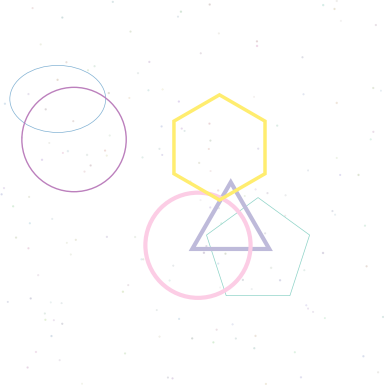[{"shape": "pentagon", "thickness": 0.5, "radius": 0.7, "center": [0.67, 0.346]}, {"shape": "triangle", "thickness": 3, "radius": 0.58, "center": [0.599, 0.411]}, {"shape": "oval", "thickness": 0.5, "radius": 0.62, "center": [0.15, 0.743]}, {"shape": "circle", "thickness": 3, "radius": 0.68, "center": [0.514, 0.363]}, {"shape": "circle", "thickness": 1, "radius": 0.68, "center": [0.192, 0.638]}, {"shape": "hexagon", "thickness": 2.5, "radius": 0.68, "center": [0.57, 0.617]}]